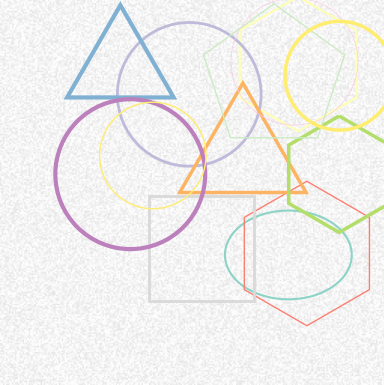[{"shape": "oval", "thickness": 1.5, "radius": 0.82, "center": [0.749, 0.338]}, {"shape": "hexagon", "thickness": 1.5, "radius": 0.87, "center": [0.774, 0.834]}, {"shape": "circle", "thickness": 2, "radius": 0.93, "center": [0.492, 0.755]}, {"shape": "hexagon", "thickness": 1, "radius": 0.94, "center": [0.797, 0.342]}, {"shape": "triangle", "thickness": 3, "radius": 0.8, "center": [0.313, 0.827]}, {"shape": "triangle", "thickness": 2.5, "radius": 0.95, "center": [0.631, 0.595]}, {"shape": "hexagon", "thickness": 2.5, "radius": 0.76, "center": [0.881, 0.547]}, {"shape": "circle", "thickness": 0.5, "radius": 0.82, "center": [0.765, 0.84]}, {"shape": "square", "thickness": 2, "radius": 0.68, "center": [0.524, 0.354]}, {"shape": "circle", "thickness": 3, "radius": 0.97, "center": [0.338, 0.548]}, {"shape": "pentagon", "thickness": 1, "radius": 0.96, "center": [0.712, 0.798]}, {"shape": "circle", "thickness": 2.5, "radius": 0.71, "center": [0.882, 0.803]}, {"shape": "circle", "thickness": 1, "radius": 0.69, "center": [0.397, 0.596]}]